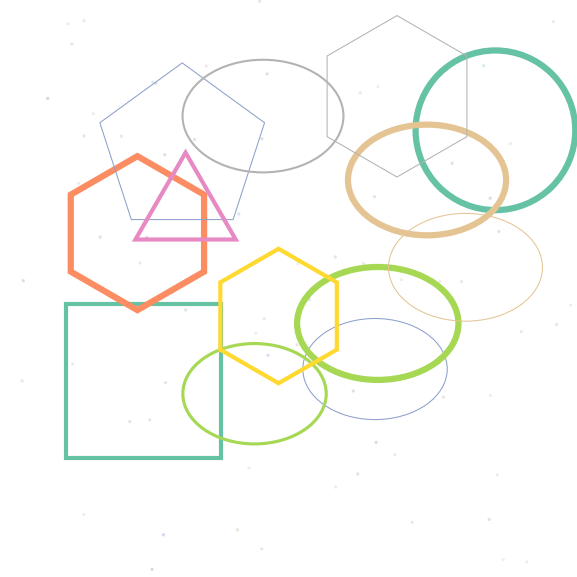[{"shape": "square", "thickness": 2, "radius": 0.67, "center": [0.248, 0.339]}, {"shape": "circle", "thickness": 3, "radius": 0.69, "center": [0.858, 0.774]}, {"shape": "hexagon", "thickness": 3, "radius": 0.67, "center": [0.238, 0.595]}, {"shape": "oval", "thickness": 0.5, "radius": 0.63, "center": [0.649, 0.36]}, {"shape": "pentagon", "thickness": 0.5, "radius": 0.75, "center": [0.316, 0.74]}, {"shape": "triangle", "thickness": 2, "radius": 0.5, "center": [0.321, 0.635]}, {"shape": "oval", "thickness": 3, "radius": 0.7, "center": [0.654, 0.439]}, {"shape": "oval", "thickness": 1.5, "radius": 0.62, "center": [0.441, 0.317]}, {"shape": "hexagon", "thickness": 2, "radius": 0.58, "center": [0.482, 0.452]}, {"shape": "oval", "thickness": 3, "radius": 0.68, "center": [0.739, 0.687]}, {"shape": "oval", "thickness": 0.5, "radius": 0.67, "center": [0.806, 0.536]}, {"shape": "hexagon", "thickness": 0.5, "radius": 0.7, "center": [0.687, 0.832]}, {"shape": "oval", "thickness": 1, "radius": 0.7, "center": [0.455, 0.798]}]